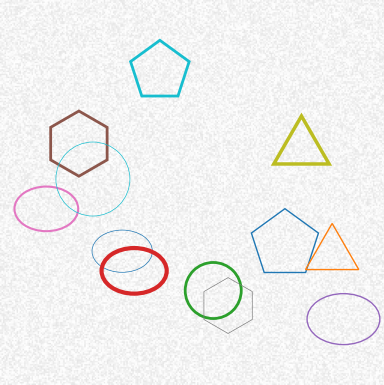[{"shape": "pentagon", "thickness": 1, "radius": 0.46, "center": [0.74, 0.366]}, {"shape": "oval", "thickness": 0.5, "radius": 0.39, "center": [0.317, 0.348]}, {"shape": "triangle", "thickness": 1, "radius": 0.4, "center": [0.863, 0.34]}, {"shape": "circle", "thickness": 2, "radius": 0.36, "center": [0.554, 0.245]}, {"shape": "oval", "thickness": 3, "radius": 0.42, "center": [0.348, 0.296]}, {"shape": "oval", "thickness": 1, "radius": 0.47, "center": [0.892, 0.171]}, {"shape": "hexagon", "thickness": 2, "radius": 0.42, "center": [0.205, 0.627]}, {"shape": "oval", "thickness": 1.5, "radius": 0.41, "center": [0.12, 0.457]}, {"shape": "hexagon", "thickness": 0.5, "radius": 0.36, "center": [0.592, 0.206]}, {"shape": "triangle", "thickness": 2.5, "radius": 0.42, "center": [0.783, 0.616]}, {"shape": "circle", "thickness": 0.5, "radius": 0.48, "center": [0.241, 0.535]}, {"shape": "pentagon", "thickness": 2, "radius": 0.4, "center": [0.415, 0.815]}]